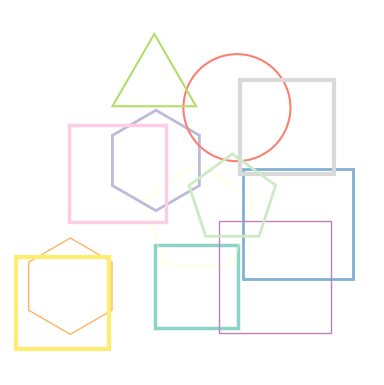[{"shape": "square", "thickness": 2.5, "radius": 0.54, "center": [0.511, 0.255]}, {"shape": "pentagon", "thickness": 0.5, "radius": 0.75, "center": [0.515, 0.431]}, {"shape": "hexagon", "thickness": 2, "radius": 0.65, "center": [0.405, 0.583]}, {"shape": "circle", "thickness": 1.5, "radius": 0.69, "center": [0.615, 0.72]}, {"shape": "square", "thickness": 2, "radius": 0.71, "center": [0.774, 0.418]}, {"shape": "hexagon", "thickness": 1, "radius": 0.62, "center": [0.183, 0.257]}, {"shape": "triangle", "thickness": 1.5, "radius": 0.63, "center": [0.401, 0.787]}, {"shape": "square", "thickness": 2.5, "radius": 0.63, "center": [0.305, 0.549]}, {"shape": "square", "thickness": 3, "radius": 0.61, "center": [0.746, 0.669]}, {"shape": "square", "thickness": 1, "radius": 0.73, "center": [0.715, 0.28]}, {"shape": "pentagon", "thickness": 2, "radius": 0.59, "center": [0.604, 0.482]}, {"shape": "square", "thickness": 3, "radius": 0.6, "center": [0.162, 0.213]}]